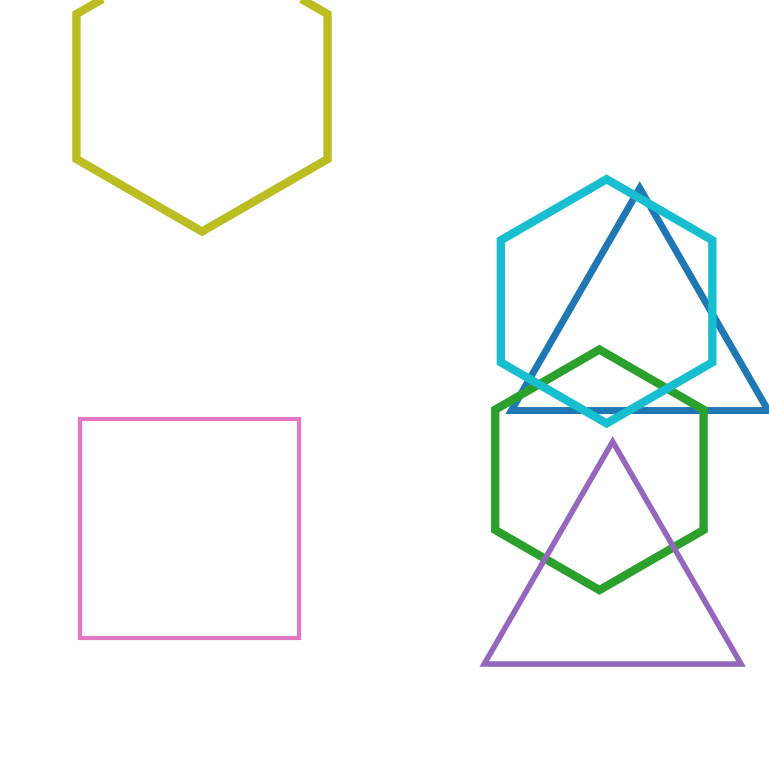[{"shape": "triangle", "thickness": 2.5, "radius": 0.96, "center": [0.831, 0.563]}, {"shape": "hexagon", "thickness": 3, "radius": 0.78, "center": [0.778, 0.39]}, {"shape": "triangle", "thickness": 2, "radius": 0.96, "center": [0.796, 0.234]}, {"shape": "square", "thickness": 1.5, "radius": 0.71, "center": [0.246, 0.314]}, {"shape": "hexagon", "thickness": 3, "radius": 0.94, "center": [0.262, 0.888]}, {"shape": "hexagon", "thickness": 3, "radius": 0.79, "center": [0.788, 0.609]}]